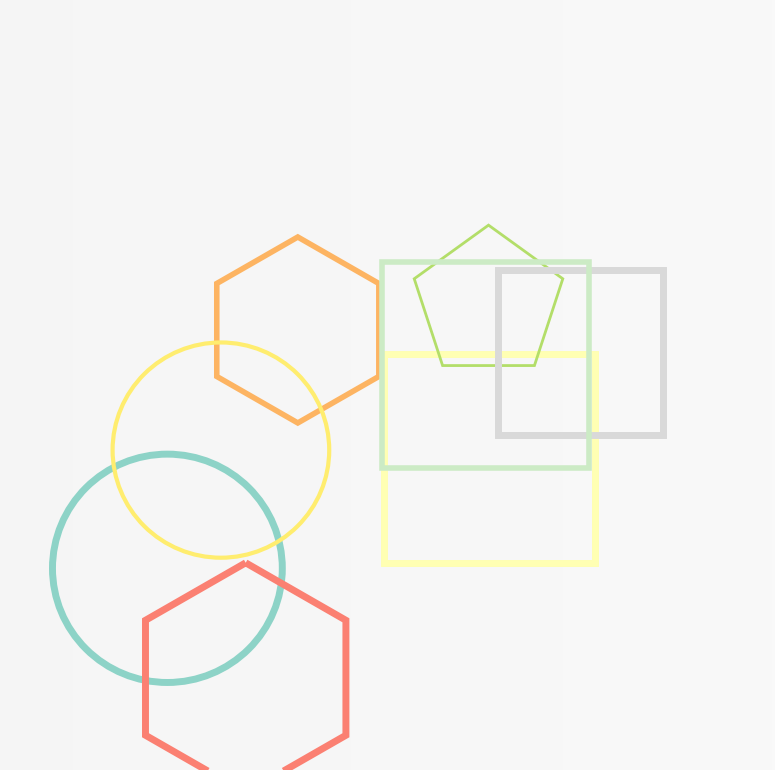[{"shape": "circle", "thickness": 2.5, "radius": 0.74, "center": [0.216, 0.262]}, {"shape": "square", "thickness": 2.5, "radius": 0.68, "center": [0.631, 0.405]}, {"shape": "hexagon", "thickness": 2.5, "radius": 0.75, "center": [0.317, 0.12]}, {"shape": "hexagon", "thickness": 2, "radius": 0.6, "center": [0.384, 0.571]}, {"shape": "pentagon", "thickness": 1, "radius": 0.5, "center": [0.63, 0.607]}, {"shape": "square", "thickness": 2.5, "radius": 0.53, "center": [0.749, 0.542]}, {"shape": "square", "thickness": 2, "radius": 0.67, "center": [0.627, 0.526]}, {"shape": "circle", "thickness": 1.5, "radius": 0.7, "center": [0.285, 0.415]}]